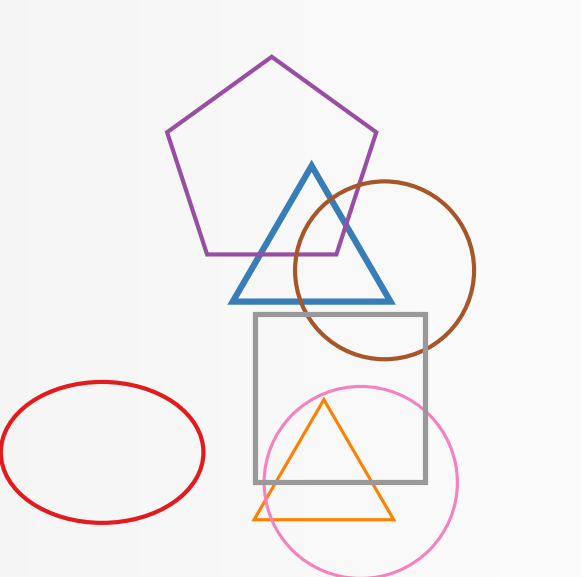[{"shape": "oval", "thickness": 2, "radius": 0.87, "center": [0.176, 0.216]}, {"shape": "triangle", "thickness": 3, "radius": 0.78, "center": [0.536, 0.555]}, {"shape": "pentagon", "thickness": 2, "radius": 0.95, "center": [0.467, 0.712]}, {"shape": "triangle", "thickness": 1.5, "radius": 0.69, "center": [0.557, 0.169]}, {"shape": "circle", "thickness": 2, "radius": 0.77, "center": [0.662, 0.531]}, {"shape": "circle", "thickness": 1.5, "radius": 0.83, "center": [0.621, 0.164]}, {"shape": "square", "thickness": 2.5, "radius": 0.73, "center": [0.585, 0.31]}]